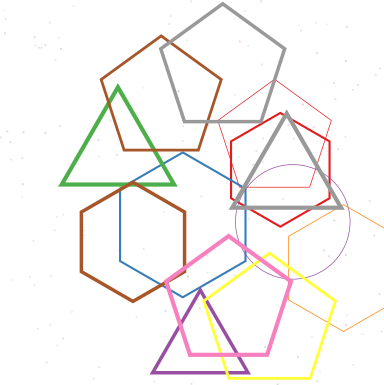[{"shape": "hexagon", "thickness": 1.5, "radius": 0.74, "center": [0.728, 0.559]}, {"shape": "pentagon", "thickness": 0.5, "radius": 0.77, "center": [0.713, 0.639]}, {"shape": "hexagon", "thickness": 1.5, "radius": 0.94, "center": [0.475, 0.416]}, {"shape": "triangle", "thickness": 3, "radius": 0.84, "center": [0.306, 0.605]}, {"shape": "triangle", "thickness": 2.5, "radius": 0.72, "center": [0.52, 0.103]}, {"shape": "circle", "thickness": 0.5, "radius": 0.74, "center": [0.76, 0.424]}, {"shape": "hexagon", "thickness": 0.5, "radius": 0.82, "center": [0.892, 0.304]}, {"shape": "pentagon", "thickness": 2, "radius": 0.9, "center": [0.7, 0.163]}, {"shape": "hexagon", "thickness": 2.5, "radius": 0.77, "center": [0.345, 0.372]}, {"shape": "pentagon", "thickness": 2, "radius": 0.82, "center": [0.419, 0.743]}, {"shape": "pentagon", "thickness": 3, "radius": 0.85, "center": [0.594, 0.216]}, {"shape": "pentagon", "thickness": 2.5, "radius": 0.85, "center": [0.579, 0.821]}, {"shape": "triangle", "thickness": 3, "radius": 0.82, "center": [0.745, 0.542]}]